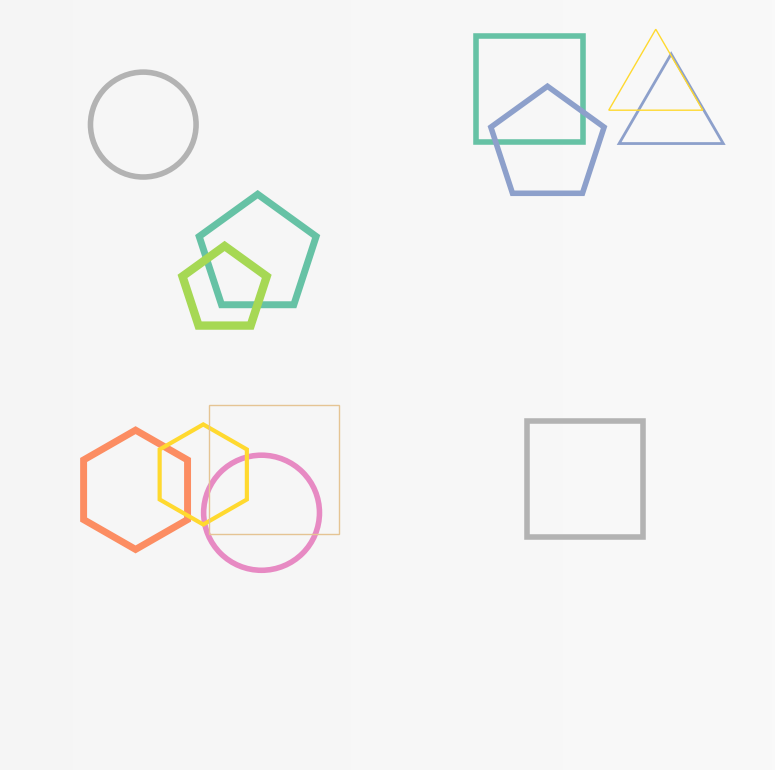[{"shape": "square", "thickness": 2, "radius": 0.34, "center": [0.683, 0.884]}, {"shape": "pentagon", "thickness": 2.5, "radius": 0.4, "center": [0.332, 0.668]}, {"shape": "hexagon", "thickness": 2.5, "radius": 0.39, "center": [0.175, 0.364]}, {"shape": "pentagon", "thickness": 2, "radius": 0.38, "center": [0.706, 0.811]}, {"shape": "triangle", "thickness": 1, "radius": 0.39, "center": [0.866, 0.852]}, {"shape": "circle", "thickness": 2, "radius": 0.37, "center": [0.337, 0.334]}, {"shape": "pentagon", "thickness": 3, "radius": 0.29, "center": [0.29, 0.623]}, {"shape": "hexagon", "thickness": 1.5, "radius": 0.32, "center": [0.262, 0.384]}, {"shape": "triangle", "thickness": 0.5, "radius": 0.35, "center": [0.846, 0.892]}, {"shape": "square", "thickness": 0.5, "radius": 0.42, "center": [0.353, 0.391]}, {"shape": "square", "thickness": 2, "radius": 0.38, "center": [0.755, 0.378]}, {"shape": "circle", "thickness": 2, "radius": 0.34, "center": [0.185, 0.838]}]